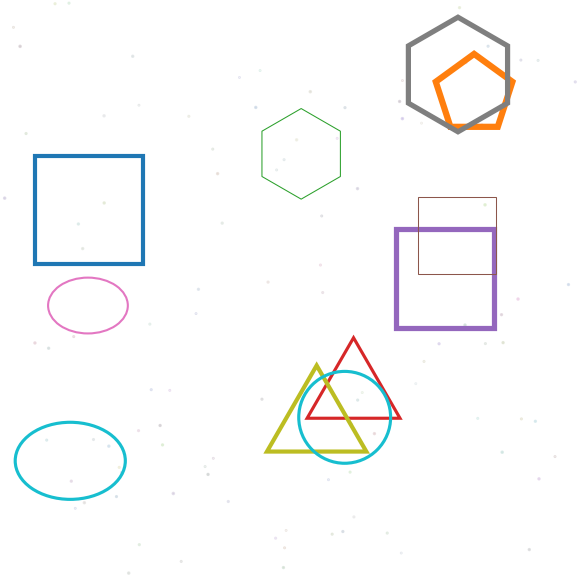[{"shape": "square", "thickness": 2, "radius": 0.47, "center": [0.154, 0.636]}, {"shape": "pentagon", "thickness": 3, "radius": 0.35, "center": [0.821, 0.836]}, {"shape": "hexagon", "thickness": 0.5, "radius": 0.39, "center": [0.522, 0.733]}, {"shape": "triangle", "thickness": 1.5, "radius": 0.46, "center": [0.612, 0.321]}, {"shape": "square", "thickness": 2.5, "radius": 0.43, "center": [0.771, 0.517]}, {"shape": "square", "thickness": 0.5, "radius": 0.34, "center": [0.792, 0.591]}, {"shape": "oval", "thickness": 1, "radius": 0.35, "center": [0.152, 0.47]}, {"shape": "hexagon", "thickness": 2.5, "radius": 0.5, "center": [0.793, 0.87]}, {"shape": "triangle", "thickness": 2, "radius": 0.5, "center": [0.548, 0.267]}, {"shape": "circle", "thickness": 1.5, "radius": 0.4, "center": [0.597, 0.276]}, {"shape": "oval", "thickness": 1.5, "radius": 0.48, "center": [0.122, 0.201]}]